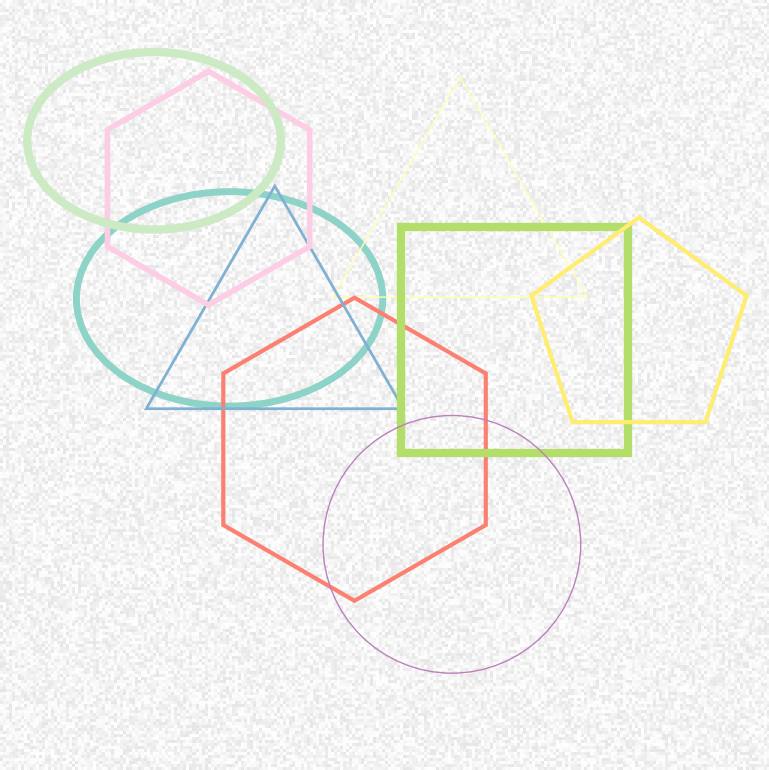[{"shape": "oval", "thickness": 2.5, "radius": 0.99, "center": [0.298, 0.612]}, {"shape": "triangle", "thickness": 0.5, "radius": 0.95, "center": [0.598, 0.71]}, {"shape": "hexagon", "thickness": 1.5, "radius": 0.98, "center": [0.46, 0.417]}, {"shape": "triangle", "thickness": 1, "radius": 0.96, "center": [0.357, 0.566]}, {"shape": "square", "thickness": 3, "radius": 0.74, "center": [0.668, 0.558]}, {"shape": "hexagon", "thickness": 2, "radius": 0.76, "center": [0.271, 0.756]}, {"shape": "circle", "thickness": 0.5, "radius": 0.84, "center": [0.587, 0.293]}, {"shape": "oval", "thickness": 3, "radius": 0.82, "center": [0.2, 0.817]}, {"shape": "pentagon", "thickness": 1.5, "radius": 0.73, "center": [0.83, 0.571]}]